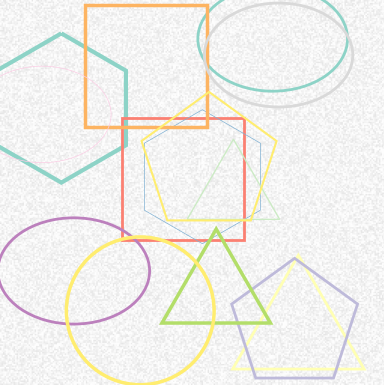[{"shape": "hexagon", "thickness": 3, "radius": 0.97, "center": [0.159, 0.72]}, {"shape": "oval", "thickness": 2, "radius": 0.97, "center": [0.708, 0.899]}, {"shape": "triangle", "thickness": 2, "radius": 0.99, "center": [0.775, 0.14]}, {"shape": "pentagon", "thickness": 2, "radius": 0.86, "center": [0.765, 0.157]}, {"shape": "square", "thickness": 2, "radius": 0.79, "center": [0.475, 0.534]}, {"shape": "hexagon", "thickness": 0.5, "radius": 0.87, "center": [0.526, 0.541]}, {"shape": "square", "thickness": 2.5, "radius": 0.79, "center": [0.379, 0.829]}, {"shape": "triangle", "thickness": 2.5, "radius": 0.81, "center": [0.562, 0.242]}, {"shape": "oval", "thickness": 0.5, "radius": 0.89, "center": [0.11, 0.703]}, {"shape": "oval", "thickness": 2, "radius": 0.96, "center": [0.724, 0.857]}, {"shape": "oval", "thickness": 2, "radius": 0.99, "center": [0.192, 0.296]}, {"shape": "triangle", "thickness": 1, "radius": 0.69, "center": [0.606, 0.5]}, {"shape": "pentagon", "thickness": 1.5, "radius": 0.92, "center": [0.543, 0.577]}, {"shape": "circle", "thickness": 2.5, "radius": 0.96, "center": [0.364, 0.193]}]